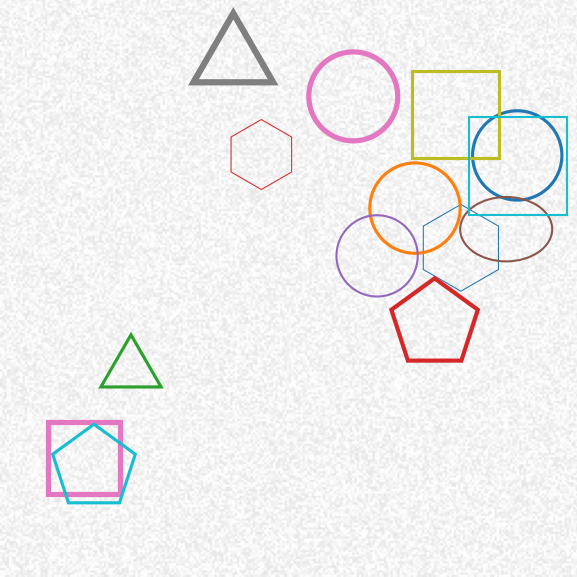[{"shape": "circle", "thickness": 1.5, "radius": 0.39, "center": [0.896, 0.73]}, {"shape": "hexagon", "thickness": 0.5, "radius": 0.38, "center": [0.798, 0.57]}, {"shape": "circle", "thickness": 1.5, "radius": 0.39, "center": [0.719, 0.639]}, {"shape": "triangle", "thickness": 1.5, "radius": 0.3, "center": [0.227, 0.359]}, {"shape": "pentagon", "thickness": 2, "radius": 0.39, "center": [0.753, 0.438]}, {"shape": "hexagon", "thickness": 0.5, "radius": 0.3, "center": [0.453, 0.732]}, {"shape": "circle", "thickness": 1, "radius": 0.35, "center": [0.653, 0.556]}, {"shape": "oval", "thickness": 1, "radius": 0.4, "center": [0.877, 0.602]}, {"shape": "square", "thickness": 2.5, "radius": 0.31, "center": [0.145, 0.207]}, {"shape": "circle", "thickness": 2.5, "radius": 0.39, "center": [0.612, 0.832]}, {"shape": "triangle", "thickness": 3, "radius": 0.4, "center": [0.404, 0.896]}, {"shape": "square", "thickness": 1.5, "radius": 0.38, "center": [0.79, 0.801]}, {"shape": "square", "thickness": 1, "radius": 0.42, "center": [0.897, 0.711]}, {"shape": "pentagon", "thickness": 1.5, "radius": 0.38, "center": [0.163, 0.189]}]